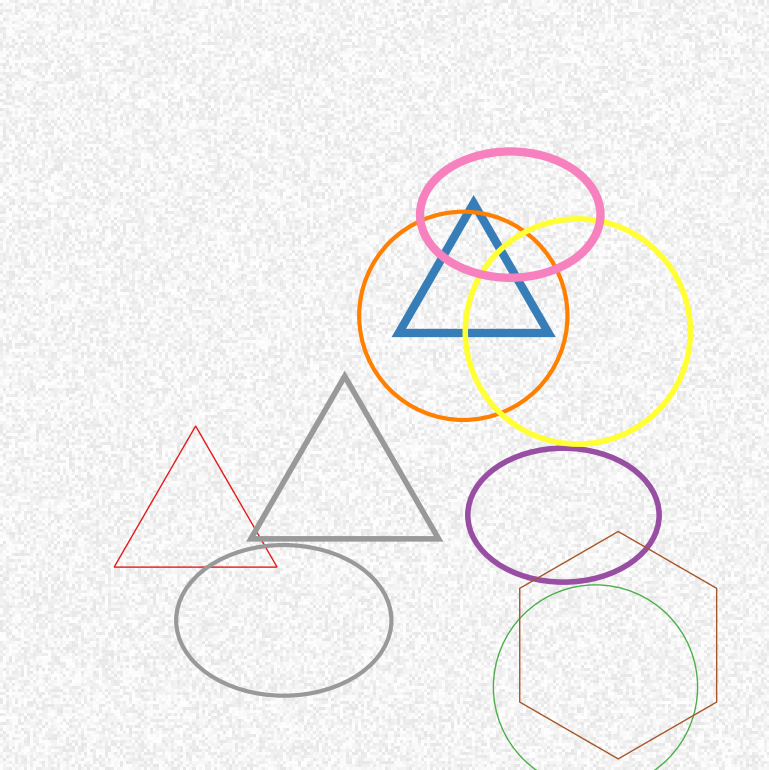[{"shape": "triangle", "thickness": 0.5, "radius": 0.61, "center": [0.254, 0.325]}, {"shape": "triangle", "thickness": 3, "radius": 0.56, "center": [0.615, 0.624]}, {"shape": "circle", "thickness": 0.5, "radius": 0.66, "center": [0.773, 0.108]}, {"shape": "oval", "thickness": 2, "radius": 0.62, "center": [0.732, 0.331]}, {"shape": "circle", "thickness": 1.5, "radius": 0.68, "center": [0.602, 0.59]}, {"shape": "circle", "thickness": 2, "radius": 0.73, "center": [0.75, 0.569]}, {"shape": "hexagon", "thickness": 0.5, "radius": 0.74, "center": [0.803, 0.162]}, {"shape": "oval", "thickness": 3, "radius": 0.59, "center": [0.663, 0.721]}, {"shape": "oval", "thickness": 1.5, "radius": 0.7, "center": [0.369, 0.194]}, {"shape": "triangle", "thickness": 2, "radius": 0.7, "center": [0.448, 0.371]}]